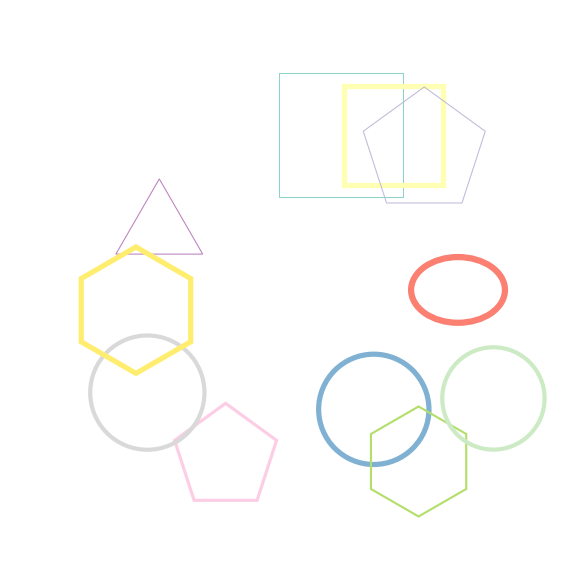[{"shape": "square", "thickness": 0.5, "radius": 0.54, "center": [0.591, 0.765]}, {"shape": "square", "thickness": 2.5, "radius": 0.43, "center": [0.682, 0.765]}, {"shape": "pentagon", "thickness": 0.5, "radius": 0.56, "center": [0.735, 0.738]}, {"shape": "oval", "thickness": 3, "radius": 0.41, "center": [0.793, 0.497]}, {"shape": "circle", "thickness": 2.5, "radius": 0.48, "center": [0.647, 0.29]}, {"shape": "hexagon", "thickness": 1, "radius": 0.48, "center": [0.725, 0.2]}, {"shape": "pentagon", "thickness": 1.5, "radius": 0.46, "center": [0.391, 0.208]}, {"shape": "circle", "thickness": 2, "radius": 0.49, "center": [0.255, 0.319]}, {"shape": "triangle", "thickness": 0.5, "radius": 0.43, "center": [0.276, 0.603]}, {"shape": "circle", "thickness": 2, "radius": 0.44, "center": [0.854, 0.309]}, {"shape": "hexagon", "thickness": 2.5, "radius": 0.55, "center": [0.235, 0.462]}]